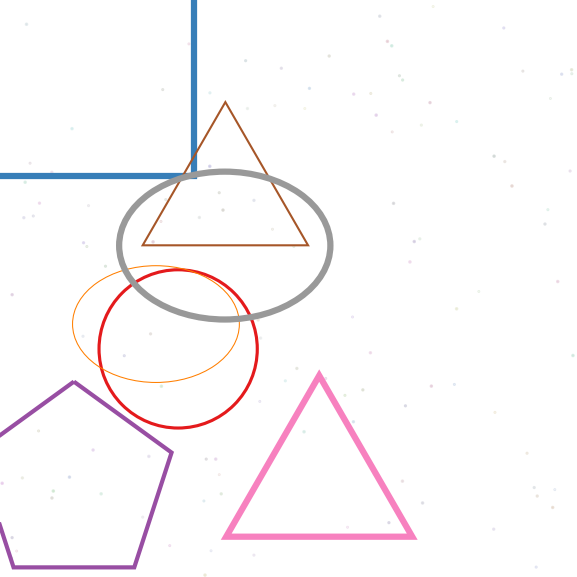[{"shape": "circle", "thickness": 1.5, "radius": 0.69, "center": [0.308, 0.395]}, {"shape": "square", "thickness": 3, "radius": 0.88, "center": [0.16, 0.87]}, {"shape": "pentagon", "thickness": 2, "radius": 0.89, "center": [0.128, 0.161]}, {"shape": "oval", "thickness": 0.5, "radius": 0.72, "center": [0.27, 0.438]}, {"shape": "triangle", "thickness": 1, "radius": 0.83, "center": [0.39, 0.657]}, {"shape": "triangle", "thickness": 3, "radius": 0.93, "center": [0.553, 0.163]}, {"shape": "oval", "thickness": 3, "radius": 0.91, "center": [0.389, 0.574]}]